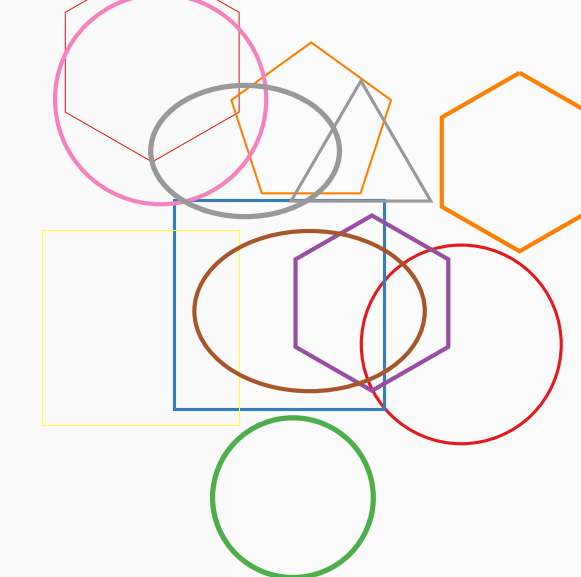[{"shape": "circle", "thickness": 1.5, "radius": 0.86, "center": [0.794, 0.403]}, {"shape": "hexagon", "thickness": 0.5, "radius": 0.86, "center": [0.262, 0.891]}, {"shape": "square", "thickness": 1.5, "radius": 0.9, "center": [0.48, 0.472]}, {"shape": "circle", "thickness": 2.5, "radius": 0.69, "center": [0.504, 0.137]}, {"shape": "hexagon", "thickness": 2, "radius": 0.76, "center": [0.64, 0.474]}, {"shape": "pentagon", "thickness": 1, "radius": 0.72, "center": [0.535, 0.781]}, {"shape": "hexagon", "thickness": 2, "radius": 0.77, "center": [0.894, 0.719]}, {"shape": "square", "thickness": 0.5, "radius": 0.85, "center": [0.241, 0.432]}, {"shape": "oval", "thickness": 2, "radius": 0.99, "center": [0.533, 0.46]}, {"shape": "circle", "thickness": 2, "radius": 0.91, "center": [0.276, 0.827]}, {"shape": "oval", "thickness": 2.5, "radius": 0.81, "center": [0.422, 0.738]}, {"shape": "triangle", "thickness": 1.5, "radius": 0.69, "center": [0.621, 0.72]}]